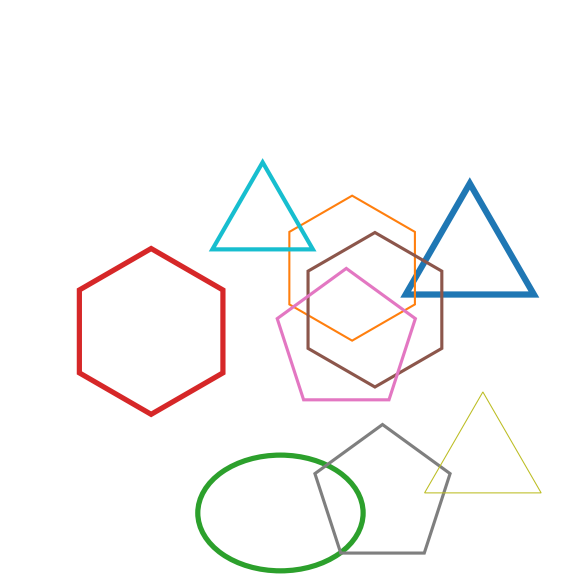[{"shape": "triangle", "thickness": 3, "radius": 0.64, "center": [0.813, 0.553]}, {"shape": "hexagon", "thickness": 1, "radius": 0.63, "center": [0.61, 0.535]}, {"shape": "oval", "thickness": 2.5, "radius": 0.72, "center": [0.486, 0.111]}, {"shape": "hexagon", "thickness": 2.5, "radius": 0.72, "center": [0.262, 0.425]}, {"shape": "hexagon", "thickness": 1.5, "radius": 0.67, "center": [0.649, 0.463]}, {"shape": "pentagon", "thickness": 1.5, "radius": 0.63, "center": [0.6, 0.409]}, {"shape": "pentagon", "thickness": 1.5, "radius": 0.62, "center": [0.662, 0.141]}, {"shape": "triangle", "thickness": 0.5, "radius": 0.58, "center": [0.836, 0.204]}, {"shape": "triangle", "thickness": 2, "radius": 0.5, "center": [0.455, 0.618]}]